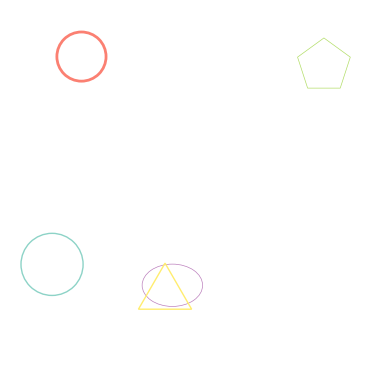[{"shape": "circle", "thickness": 1, "radius": 0.4, "center": [0.135, 0.313]}, {"shape": "circle", "thickness": 2, "radius": 0.32, "center": [0.212, 0.853]}, {"shape": "pentagon", "thickness": 0.5, "radius": 0.36, "center": [0.841, 0.829]}, {"shape": "oval", "thickness": 0.5, "radius": 0.39, "center": [0.448, 0.259]}, {"shape": "triangle", "thickness": 1, "radius": 0.4, "center": [0.429, 0.237]}]